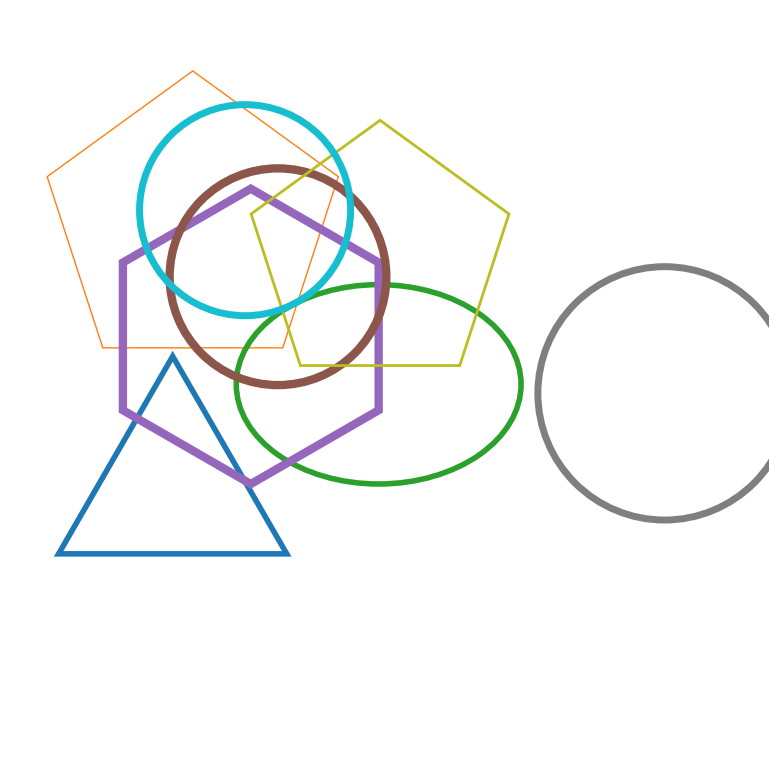[{"shape": "triangle", "thickness": 2, "radius": 0.86, "center": [0.224, 0.366]}, {"shape": "pentagon", "thickness": 0.5, "radius": 0.99, "center": [0.25, 0.709]}, {"shape": "oval", "thickness": 2, "radius": 0.92, "center": [0.492, 0.501]}, {"shape": "hexagon", "thickness": 3, "radius": 0.96, "center": [0.326, 0.563]}, {"shape": "circle", "thickness": 3, "radius": 0.7, "center": [0.361, 0.641]}, {"shape": "circle", "thickness": 2.5, "radius": 0.82, "center": [0.863, 0.489]}, {"shape": "pentagon", "thickness": 1, "radius": 0.88, "center": [0.494, 0.668]}, {"shape": "circle", "thickness": 2.5, "radius": 0.69, "center": [0.318, 0.727]}]